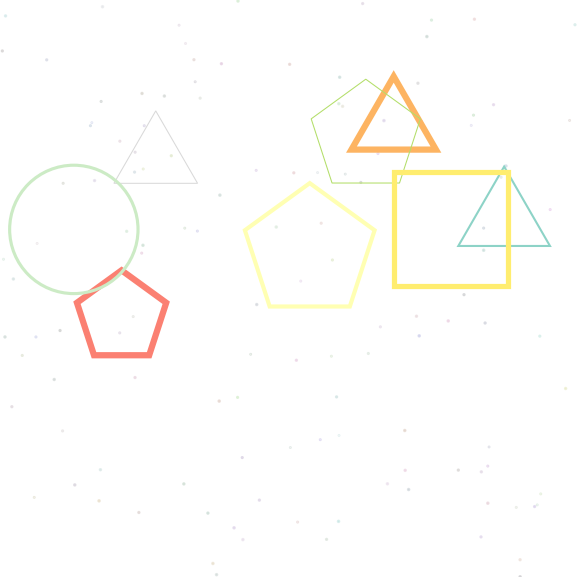[{"shape": "triangle", "thickness": 1, "radius": 0.46, "center": [0.873, 0.619]}, {"shape": "pentagon", "thickness": 2, "radius": 0.59, "center": [0.536, 0.564]}, {"shape": "pentagon", "thickness": 3, "radius": 0.41, "center": [0.211, 0.45]}, {"shape": "triangle", "thickness": 3, "radius": 0.42, "center": [0.682, 0.782]}, {"shape": "pentagon", "thickness": 0.5, "radius": 0.5, "center": [0.633, 0.763]}, {"shape": "triangle", "thickness": 0.5, "radius": 0.42, "center": [0.27, 0.724]}, {"shape": "circle", "thickness": 1.5, "radius": 0.56, "center": [0.128, 0.602]}, {"shape": "square", "thickness": 2.5, "radius": 0.49, "center": [0.781, 0.603]}]